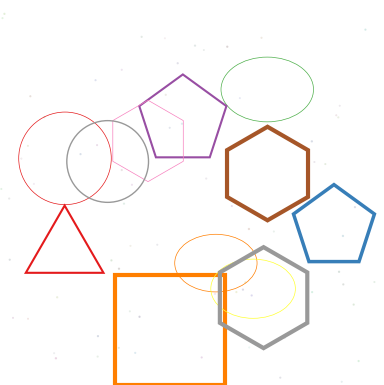[{"shape": "circle", "thickness": 0.5, "radius": 0.6, "center": [0.169, 0.589]}, {"shape": "triangle", "thickness": 1.5, "radius": 0.58, "center": [0.168, 0.35]}, {"shape": "pentagon", "thickness": 2.5, "radius": 0.55, "center": [0.867, 0.41]}, {"shape": "oval", "thickness": 0.5, "radius": 0.6, "center": [0.694, 0.768]}, {"shape": "pentagon", "thickness": 1.5, "radius": 0.59, "center": [0.475, 0.688]}, {"shape": "square", "thickness": 3, "radius": 0.71, "center": [0.441, 0.142]}, {"shape": "oval", "thickness": 0.5, "radius": 0.53, "center": [0.561, 0.317]}, {"shape": "oval", "thickness": 0.5, "radius": 0.55, "center": [0.657, 0.25]}, {"shape": "hexagon", "thickness": 3, "radius": 0.61, "center": [0.695, 0.549]}, {"shape": "hexagon", "thickness": 0.5, "radius": 0.53, "center": [0.385, 0.634]}, {"shape": "hexagon", "thickness": 3, "radius": 0.66, "center": [0.685, 0.227]}, {"shape": "circle", "thickness": 1, "radius": 0.53, "center": [0.28, 0.581]}]